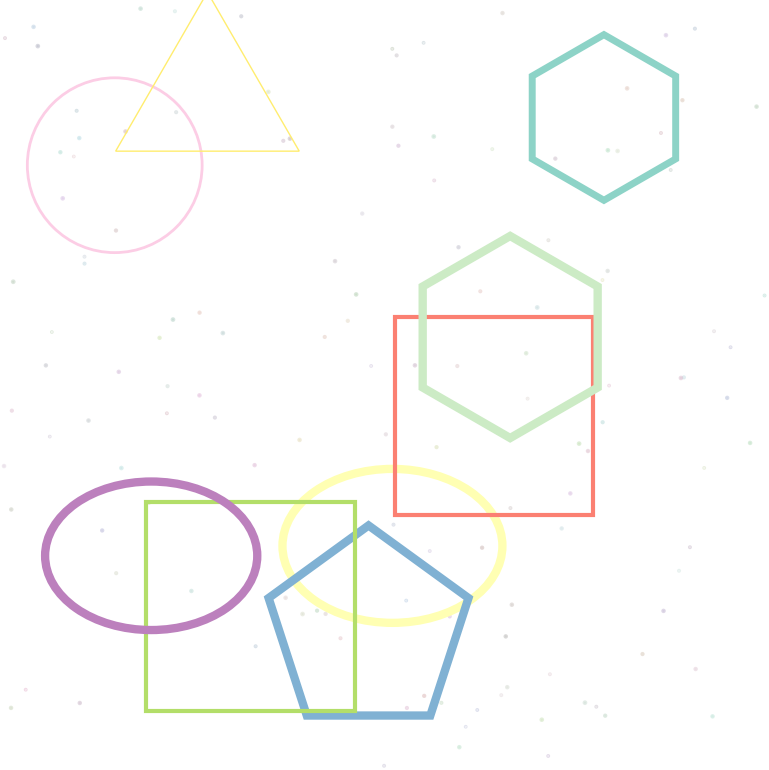[{"shape": "hexagon", "thickness": 2.5, "radius": 0.54, "center": [0.784, 0.847]}, {"shape": "oval", "thickness": 3, "radius": 0.71, "center": [0.51, 0.291]}, {"shape": "square", "thickness": 1.5, "radius": 0.64, "center": [0.641, 0.46]}, {"shape": "pentagon", "thickness": 3, "radius": 0.68, "center": [0.479, 0.181]}, {"shape": "square", "thickness": 1.5, "radius": 0.68, "center": [0.325, 0.213]}, {"shape": "circle", "thickness": 1, "radius": 0.57, "center": [0.149, 0.785]}, {"shape": "oval", "thickness": 3, "radius": 0.69, "center": [0.196, 0.278]}, {"shape": "hexagon", "thickness": 3, "radius": 0.66, "center": [0.663, 0.562]}, {"shape": "triangle", "thickness": 0.5, "radius": 0.69, "center": [0.269, 0.873]}]